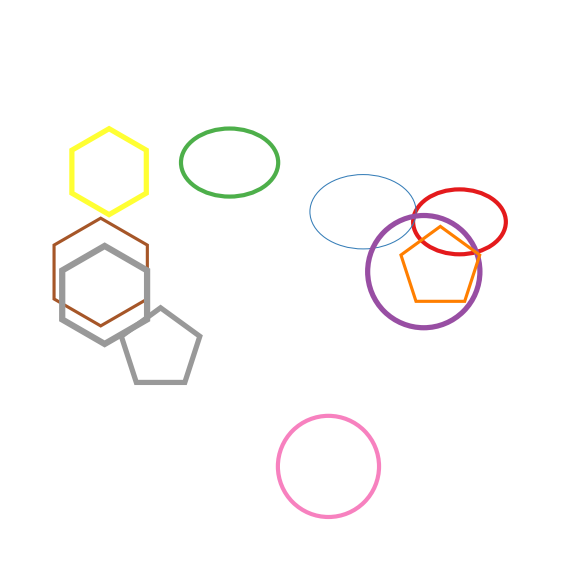[{"shape": "oval", "thickness": 2, "radius": 0.4, "center": [0.796, 0.615]}, {"shape": "oval", "thickness": 0.5, "radius": 0.46, "center": [0.629, 0.632]}, {"shape": "oval", "thickness": 2, "radius": 0.42, "center": [0.398, 0.718]}, {"shape": "circle", "thickness": 2.5, "radius": 0.49, "center": [0.734, 0.529]}, {"shape": "pentagon", "thickness": 1.5, "radius": 0.36, "center": [0.762, 0.535]}, {"shape": "hexagon", "thickness": 2.5, "radius": 0.37, "center": [0.189, 0.702]}, {"shape": "hexagon", "thickness": 1.5, "radius": 0.47, "center": [0.174, 0.528]}, {"shape": "circle", "thickness": 2, "radius": 0.44, "center": [0.569, 0.191]}, {"shape": "pentagon", "thickness": 2.5, "radius": 0.36, "center": [0.278, 0.395]}, {"shape": "hexagon", "thickness": 3, "radius": 0.42, "center": [0.181, 0.488]}]